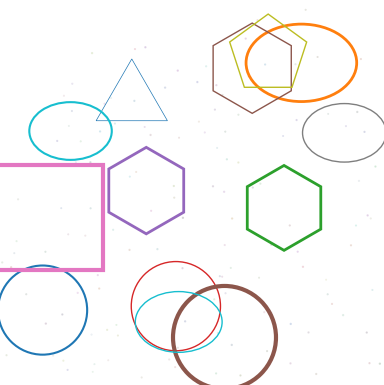[{"shape": "triangle", "thickness": 0.5, "radius": 0.53, "center": [0.342, 0.74]}, {"shape": "circle", "thickness": 1.5, "radius": 0.58, "center": [0.111, 0.195]}, {"shape": "oval", "thickness": 2, "radius": 0.72, "center": [0.783, 0.837]}, {"shape": "hexagon", "thickness": 2, "radius": 0.55, "center": [0.738, 0.46]}, {"shape": "circle", "thickness": 1, "radius": 0.58, "center": [0.457, 0.205]}, {"shape": "hexagon", "thickness": 2, "radius": 0.56, "center": [0.38, 0.505]}, {"shape": "circle", "thickness": 3, "radius": 0.67, "center": [0.583, 0.124]}, {"shape": "hexagon", "thickness": 1, "radius": 0.59, "center": [0.655, 0.823]}, {"shape": "square", "thickness": 3, "radius": 0.68, "center": [0.131, 0.436]}, {"shape": "oval", "thickness": 1, "radius": 0.54, "center": [0.894, 0.655]}, {"shape": "pentagon", "thickness": 1, "radius": 0.53, "center": [0.697, 0.858]}, {"shape": "oval", "thickness": 1, "radius": 0.56, "center": [0.464, 0.164]}, {"shape": "oval", "thickness": 1.5, "radius": 0.54, "center": [0.183, 0.66]}]